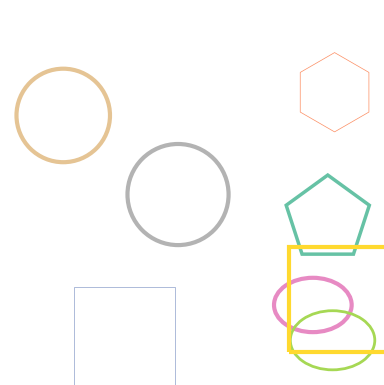[{"shape": "pentagon", "thickness": 2.5, "radius": 0.57, "center": [0.851, 0.432]}, {"shape": "hexagon", "thickness": 0.5, "radius": 0.51, "center": [0.869, 0.76]}, {"shape": "square", "thickness": 0.5, "radius": 0.65, "center": [0.324, 0.124]}, {"shape": "oval", "thickness": 3, "radius": 0.5, "center": [0.813, 0.208]}, {"shape": "oval", "thickness": 2, "radius": 0.55, "center": [0.864, 0.116]}, {"shape": "square", "thickness": 3, "radius": 0.69, "center": [0.887, 0.222]}, {"shape": "circle", "thickness": 3, "radius": 0.61, "center": [0.164, 0.7]}, {"shape": "circle", "thickness": 3, "radius": 0.66, "center": [0.462, 0.495]}]